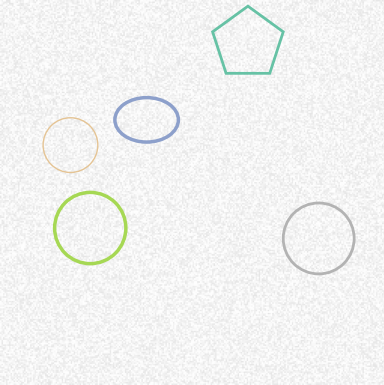[{"shape": "pentagon", "thickness": 2, "radius": 0.48, "center": [0.644, 0.888]}, {"shape": "oval", "thickness": 2.5, "radius": 0.41, "center": [0.381, 0.689]}, {"shape": "circle", "thickness": 2.5, "radius": 0.46, "center": [0.234, 0.408]}, {"shape": "circle", "thickness": 1, "radius": 0.36, "center": [0.183, 0.623]}, {"shape": "circle", "thickness": 2, "radius": 0.46, "center": [0.828, 0.381]}]